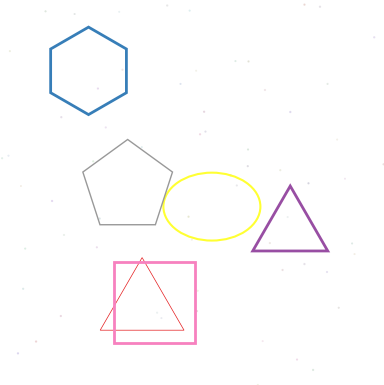[{"shape": "triangle", "thickness": 0.5, "radius": 0.63, "center": [0.369, 0.205]}, {"shape": "hexagon", "thickness": 2, "radius": 0.57, "center": [0.23, 0.816]}, {"shape": "triangle", "thickness": 2, "radius": 0.56, "center": [0.754, 0.404]}, {"shape": "oval", "thickness": 1.5, "radius": 0.63, "center": [0.55, 0.463]}, {"shape": "square", "thickness": 2, "radius": 0.53, "center": [0.402, 0.215]}, {"shape": "pentagon", "thickness": 1, "radius": 0.61, "center": [0.332, 0.515]}]